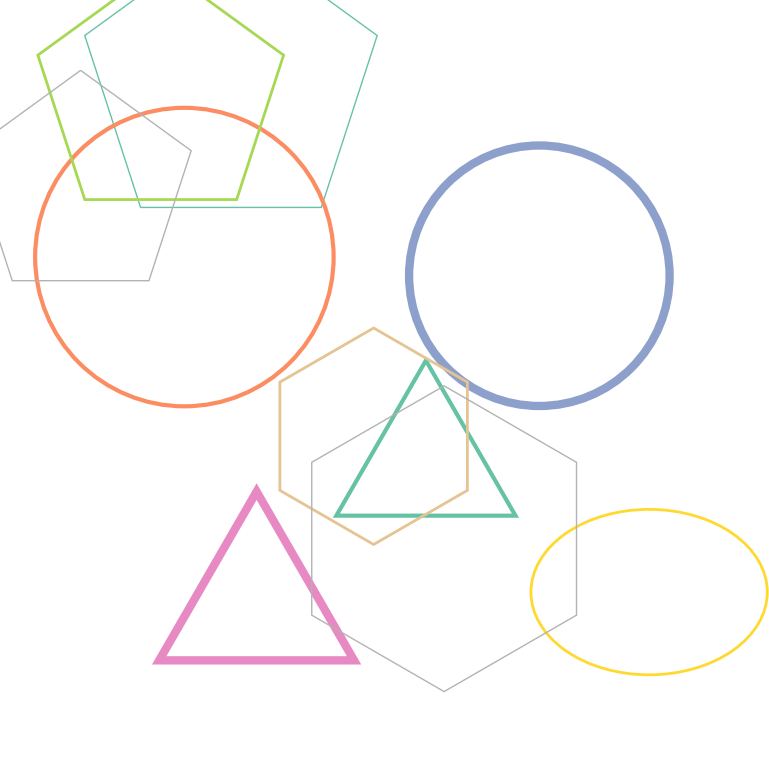[{"shape": "triangle", "thickness": 1.5, "radius": 0.67, "center": [0.553, 0.397]}, {"shape": "pentagon", "thickness": 0.5, "radius": 1.0, "center": [0.3, 0.892]}, {"shape": "circle", "thickness": 1.5, "radius": 0.97, "center": [0.239, 0.666]}, {"shape": "circle", "thickness": 3, "radius": 0.85, "center": [0.7, 0.642]}, {"shape": "triangle", "thickness": 3, "radius": 0.73, "center": [0.333, 0.215]}, {"shape": "pentagon", "thickness": 1, "radius": 0.84, "center": [0.209, 0.877]}, {"shape": "oval", "thickness": 1, "radius": 0.77, "center": [0.843, 0.231]}, {"shape": "hexagon", "thickness": 1, "radius": 0.7, "center": [0.485, 0.433]}, {"shape": "pentagon", "thickness": 0.5, "radius": 0.76, "center": [0.105, 0.758]}, {"shape": "hexagon", "thickness": 0.5, "radius": 0.99, "center": [0.577, 0.3]}]